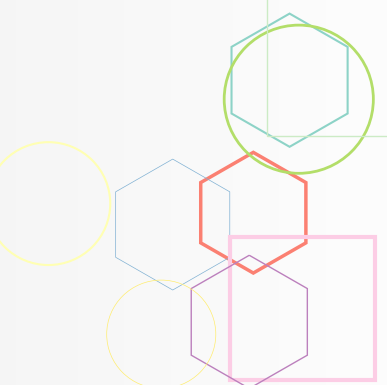[{"shape": "hexagon", "thickness": 1.5, "radius": 0.86, "center": [0.747, 0.792]}, {"shape": "circle", "thickness": 1.5, "radius": 0.8, "center": [0.125, 0.471]}, {"shape": "hexagon", "thickness": 2.5, "radius": 0.78, "center": [0.654, 0.448]}, {"shape": "hexagon", "thickness": 0.5, "radius": 0.85, "center": [0.446, 0.417]}, {"shape": "circle", "thickness": 2, "radius": 0.96, "center": [0.771, 0.742]}, {"shape": "square", "thickness": 3, "radius": 0.93, "center": [0.781, 0.199]}, {"shape": "hexagon", "thickness": 1, "radius": 0.86, "center": [0.643, 0.164]}, {"shape": "square", "thickness": 1, "radius": 0.95, "center": [0.879, 0.837]}, {"shape": "circle", "thickness": 0.5, "radius": 0.7, "center": [0.416, 0.132]}]